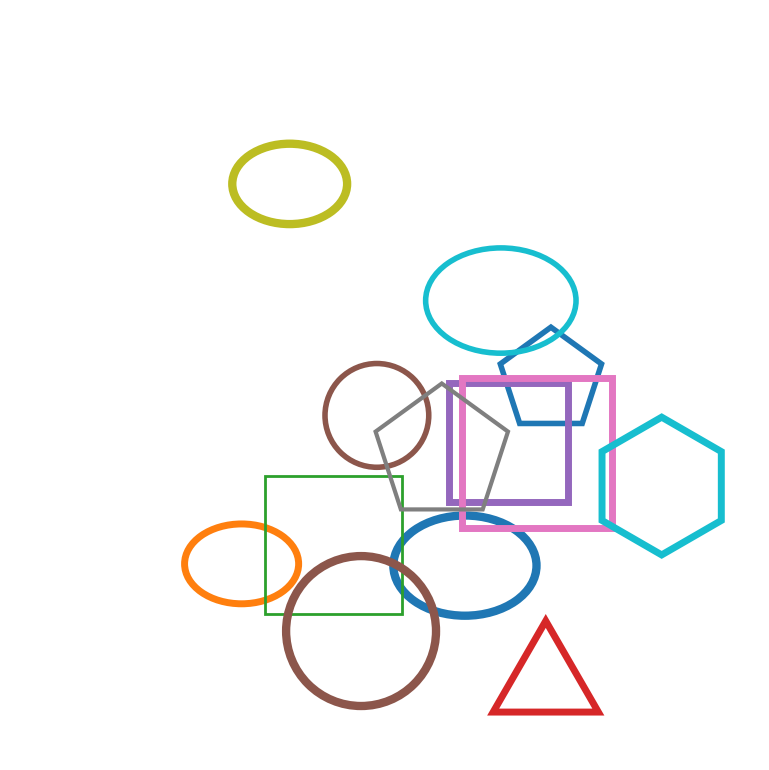[{"shape": "pentagon", "thickness": 2, "radius": 0.35, "center": [0.715, 0.506]}, {"shape": "oval", "thickness": 3, "radius": 0.46, "center": [0.604, 0.265]}, {"shape": "oval", "thickness": 2.5, "radius": 0.37, "center": [0.314, 0.268]}, {"shape": "square", "thickness": 1, "radius": 0.45, "center": [0.433, 0.292]}, {"shape": "triangle", "thickness": 2.5, "radius": 0.39, "center": [0.709, 0.115]}, {"shape": "square", "thickness": 2.5, "radius": 0.39, "center": [0.66, 0.425]}, {"shape": "circle", "thickness": 2, "radius": 0.34, "center": [0.489, 0.461]}, {"shape": "circle", "thickness": 3, "radius": 0.49, "center": [0.469, 0.18]}, {"shape": "square", "thickness": 2.5, "radius": 0.49, "center": [0.697, 0.412]}, {"shape": "pentagon", "thickness": 1.5, "radius": 0.45, "center": [0.574, 0.412]}, {"shape": "oval", "thickness": 3, "radius": 0.37, "center": [0.376, 0.761]}, {"shape": "hexagon", "thickness": 2.5, "radius": 0.45, "center": [0.859, 0.369]}, {"shape": "oval", "thickness": 2, "radius": 0.49, "center": [0.65, 0.61]}]